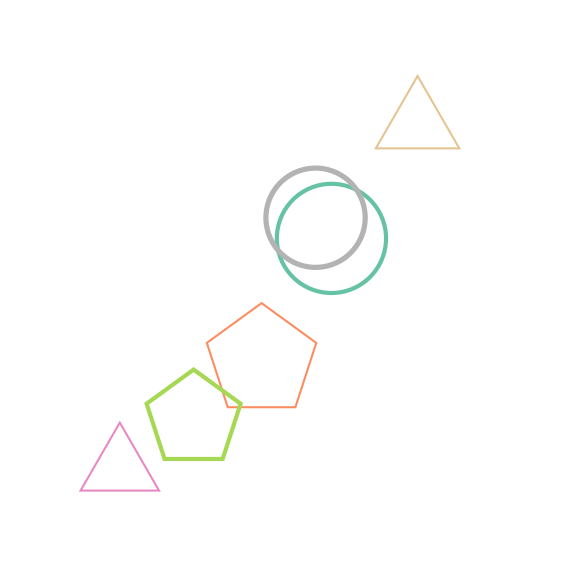[{"shape": "circle", "thickness": 2, "radius": 0.47, "center": [0.574, 0.586]}, {"shape": "pentagon", "thickness": 1, "radius": 0.5, "center": [0.453, 0.375]}, {"shape": "triangle", "thickness": 1, "radius": 0.39, "center": [0.207, 0.189]}, {"shape": "pentagon", "thickness": 2, "radius": 0.43, "center": [0.335, 0.274]}, {"shape": "triangle", "thickness": 1, "radius": 0.42, "center": [0.723, 0.784]}, {"shape": "circle", "thickness": 2.5, "radius": 0.43, "center": [0.546, 0.622]}]